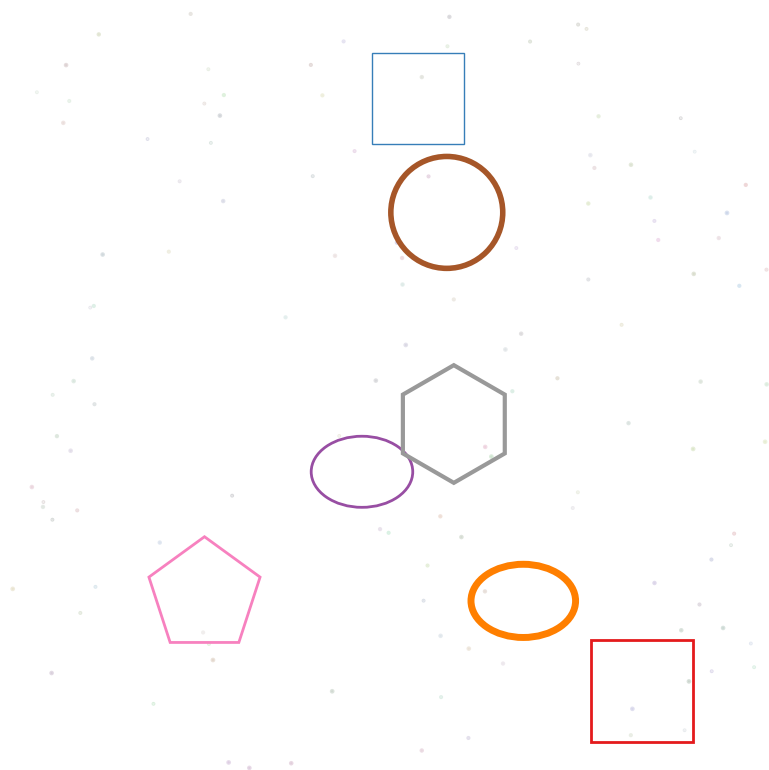[{"shape": "square", "thickness": 1, "radius": 0.33, "center": [0.833, 0.103]}, {"shape": "square", "thickness": 0.5, "radius": 0.3, "center": [0.543, 0.872]}, {"shape": "oval", "thickness": 1, "radius": 0.33, "center": [0.47, 0.387]}, {"shape": "oval", "thickness": 2.5, "radius": 0.34, "center": [0.68, 0.22]}, {"shape": "circle", "thickness": 2, "radius": 0.36, "center": [0.58, 0.724]}, {"shape": "pentagon", "thickness": 1, "radius": 0.38, "center": [0.266, 0.227]}, {"shape": "hexagon", "thickness": 1.5, "radius": 0.38, "center": [0.589, 0.449]}]